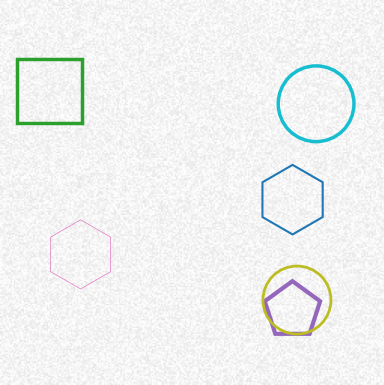[{"shape": "hexagon", "thickness": 1.5, "radius": 0.45, "center": [0.76, 0.481]}, {"shape": "square", "thickness": 2.5, "radius": 0.42, "center": [0.129, 0.764]}, {"shape": "pentagon", "thickness": 3, "radius": 0.38, "center": [0.76, 0.194]}, {"shape": "hexagon", "thickness": 0.5, "radius": 0.45, "center": [0.209, 0.339]}, {"shape": "circle", "thickness": 2, "radius": 0.44, "center": [0.771, 0.221]}, {"shape": "circle", "thickness": 2.5, "radius": 0.49, "center": [0.821, 0.73]}]